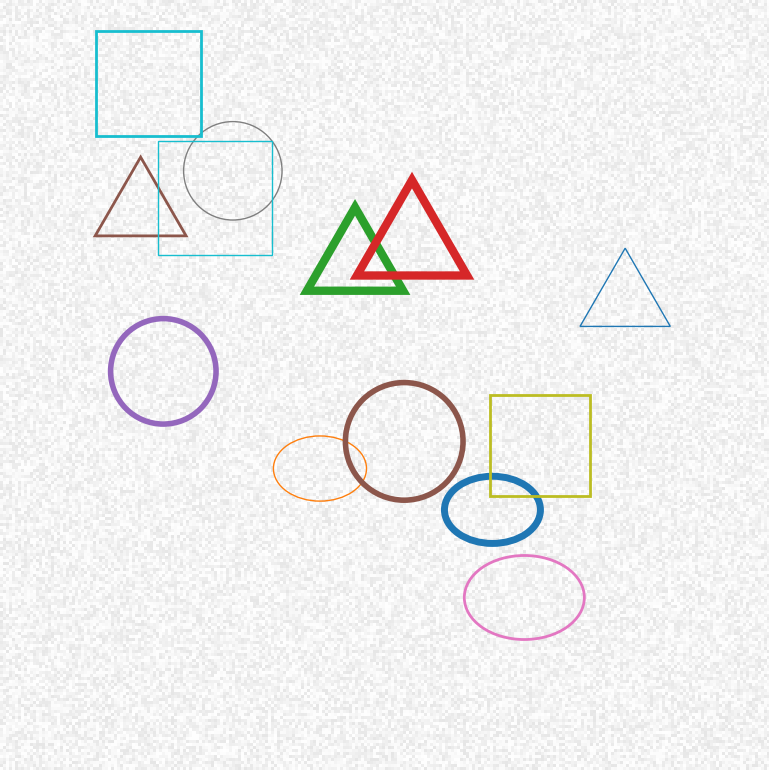[{"shape": "oval", "thickness": 2.5, "radius": 0.31, "center": [0.64, 0.338]}, {"shape": "triangle", "thickness": 0.5, "radius": 0.34, "center": [0.812, 0.61]}, {"shape": "oval", "thickness": 0.5, "radius": 0.3, "center": [0.416, 0.392]}, {"shape": "triangle", "thickness": 3, "radius": 0.36, "center": [0.461, 0.659]}, {"shape": "triangle", "thickness": 3, "radius": 0.41, "center": [0.535, 0.683]}, {"shape": "circle", "thickness": 2, "radius": 0.34, "center": [0.212, 0.518]}, {"shape": "triangle", "thickness": 1, "radius": 0.34, "center": [0.183, 0.728]}, {"shape": "circle", "thickness": 2, "radius": 0.38, "center": [0.525, 0.427]}, {"shape": "oval", "thickness": 1, "radius": 0.39, "center": [0.681, 0.224]}, {"shape": "circle", "thickness": 0.5, "radius": 0.32, "center": [0.302, 0.778]}, {"shape": "square", "thickness": 1, "radius": 0.32, "center": [0.702, 0.421]}, {"shape": "square", "thickness": 0.5, "radius": 0.37, "center": [0.279, 0.743]}, {"shape": "square", "thickness": 1, "radius": 0.34, "center": [0.193, 0.891]}]